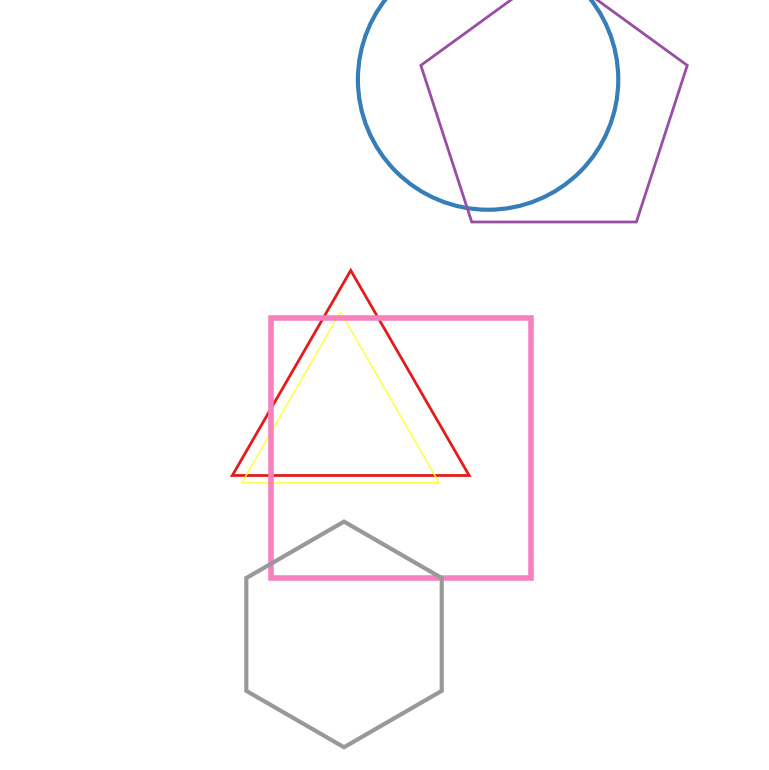[{"shape": "triangle", "thickness": 1, "radius": 0.89, "center": [0.456, 0.471]}, {"shape": "circle", "thickness": 1.5, "radius": 0.85, "center": [0.634, 0.897]}, {"shape": "pentagon", "thickness": 1, "radius": 0.91, "center": [0.72, 0.859]}, {"shape": "triangle", "thickness": 0.5, "radius": 0.74, "center": [0.442, 0.447]}, {"shape": "square", "thickness": 2, "radius": 0.84, "center": [0.521, 0.418]}, {"shape": "hexagon", "thickness": 1.5, "radius": 0.73, "center": [0.447, 0.176]}]